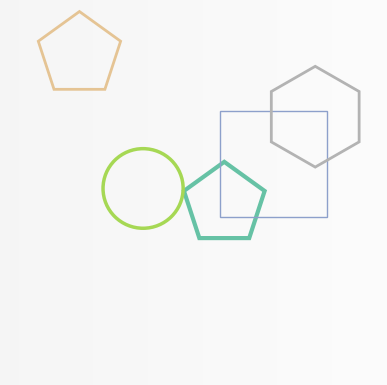[{"shape": "pentagon", "thickness": 3, "radius": 0.55, "center": [0.579, 0.47]}, {"shape": "square", "thickness": 1, "radius": 0.69, "center": [0.707, 0.575]}, {"shape": "circle", "thickness": 2.5, "radius": 0.52, "center": [0.369, 0.51]}, {"shape": "pentagon", "thickness": 2, "radius": 0.56, "center": [0.205, 0.858]}, {"shape": "hexagon", "thickness": 2, "radius": 0.65, "center": [0.813, 0.697]}]